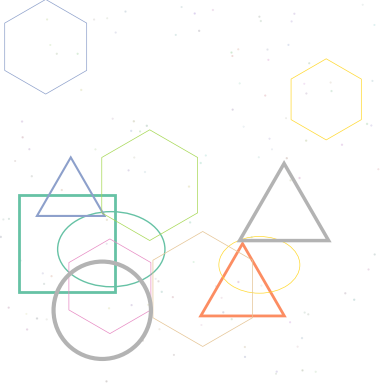[{"shape": "square", "thickness": 2, "radius": 0.63, "center": [0.174, 0.367]}, {"shape": "oval", "thickness": 1, "radius": 0.7, "center": [0.289, 0.353]}, {"shape": "triangle", "thickness": 2, "radius": 0.63, "center": [0.63, 0.242]}, {"shape": "hexagon", "thickness": 0.5, "radius": 0.61, "center": [0.119, 0.879]}, {"shape": "triangle", "thickness": 1.5, "radius": 0.51, "center": [0.184, 0.49]}, {"shape": "hexagon", "thickness": 0.5, "radius": 0.61, "center": [0.285, 0.256]}, {"shape": "hexagon", "thickness": 0.5, "radius": 0.72, "center": [0.389, 0.519]}, {"shape": "hexagon", "thickness": 0.5, "radius": 0.53, "center": [0.847, 0.742]}, {"shape": "oval", "thickness": 0.5, "radius": 0.53, "center": [0.674, 0.312]}, {"shape": "hexagon", "thickness": 0.5, "radius": 0.75, "center": [0.527, 0.249]}, {"shape": "circle", "thickness": 3, "radius": 0.63, "center": [0.266, 0.194]}, {"shape": "triangle", "thickness": 2.5, "radius": 0.67, "center": [0.738, 0.442]}]